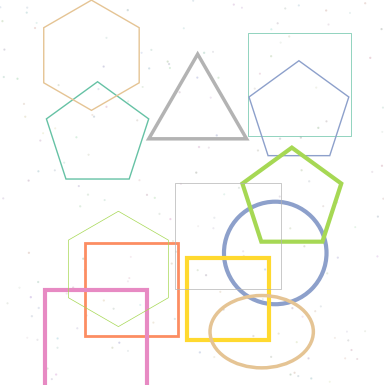[{"shape": "pentagon", "thickness": 1, "radius": 0.7, "center": [0.253, 0.648]}, {"shape": "square", "thickness": 0.5, "radius": 0.67, "center": [0.777, 0.779]}, {"shape": "square", "thickness": 2, "radius": 0.6, "center": [0.341, 0.249]}, {"shape": "pentagon", "thickness": 1, "radius": 0.68, "center": [0.776, 0.706]}, {"shape": "circle", "thickness": 3, "radius": 0.67, "center": [0.715, 0.343]}, {"shape": "square", "thickness": 3, "radius": 0.67, "center": [0.249, 0.113]}, {"shape": "hexagon", "thickness": 0.5, "radius": 0.75, "center": [0.308, 0.301]}, {"shape": "pentagon", "thickness": 3, "radius": 0.68, "center": [0.758, 0.482]}, {"shape": "square", "thickness": 3, "radius": 0.54, "center": [0.592, 0.223]}, {"shape": "hexagon", "thickness": 1, "radius": 0.72, "center": [0.238, 0.857]}, {"shape": "oval", "thickness": 2.5, "radius": 0.67, "center": [0.68, 0.138]}, {"shape": "triangle", "thickness": 2.5, "radius": 0.73, "center": [0.513, 0.713]}, {"shape": "square", "thickness": 0.5, "radius": 0.69, "center": [0.593, 0.387]}]